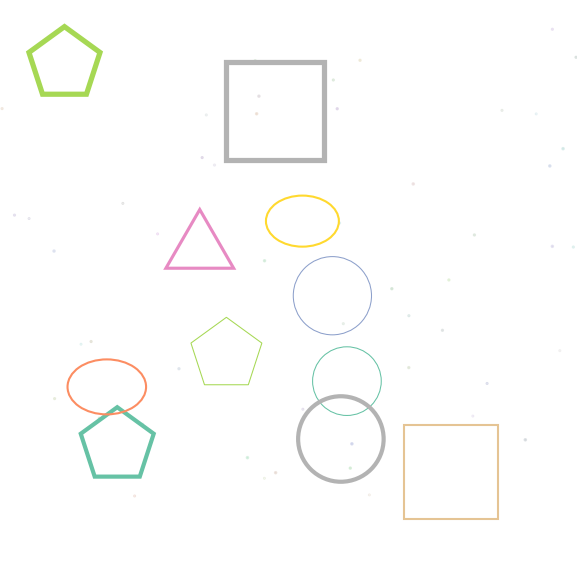[{"shape": "pentagon", "thickness": 2, "radius": 0.33, "center": [0.203, 0.228]}, {"shape": "circle", "thickness": 0.5, "radius": 0.3, "center": [0.601, 0.339]}, {"shape": "oval", "thickness": 1, "radius": 0.34, "center": [0.185, 0.329]}, {"shape": "circle", "thickness": 0.5, "radius": 0.34, "center": [0.576, 0.487]}, {"shape": "triangle", "thickness": 1.5, "radius": 0.34, "center": [0.346, 0.569]}, {"shape": "pentagon", "thickness": 2.5, "radius": 0.32, "center": [0.112, 0.888]}, {"shape": "pentagon", "thickness": 0.5, "radius": 0.32, "center": [0.392, 0.385]}, {"shape": "oval", "thickness": 1, "radius": 0.32, "center": [0.524, 0.616]}, {"shape": "square", "thickness": 1, "radius": 0.41, "center": [0.781, 0.183]}, {"shape": "square", "thickness": 2.5, "radius": 0.42, "center": [0.477, 0.807]}, {"shape": "circle", "thickness": 2, "radius": 0.37, "center": [0.59, 0.239]}]